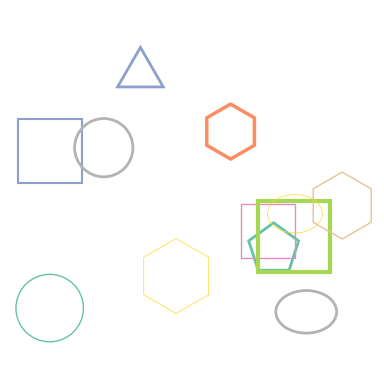[{"shape": "circle", "thickness": 1, "radius": 0.44, "center": [0.129, 0.2]}, {"shape": "pentagon", "thickness": 2, "radius": 0.34, "center": [0.711, 0.353]}, {"shape": "hexagon", "thickness": 2.5, "radius": 0.36, "center": [0.599, 0.658]}, {"shape": "square", "thickness": 1.5, "radius": 0.42, "center": [0.13, 0.609]}, {"shape": "triangle", "thickness": 2, "radius": 0.34, "center": [0.365, 0.808]}, {"shape": "square", "thickness": 1, "radius": 0.35, "center": [0.695, 0.399]}, {"shape": "square", "thickness": 3, "radius": 0.46, "center": [0.763, 0.385]}, {"shape": "oval", "thickness": 0.5, "radius": 0.36, "center": [0.766, 0.445]}, {"shape": "hexagon", "thickness": 0.5, "radius": 0.49, "center": [0.458, 0.283]}, {"shape": "hexagon", "thickness": 1, "radius": 0.43, "center": [0.889, 0.466]}, {"shape": "circle", "thickness": 2, "radius": 0.38, "center": [0.27, 0.616]}, {"shape": "oval", "thickness": 2, "radius": 0.39, "center": [0.795, 0.19]}]